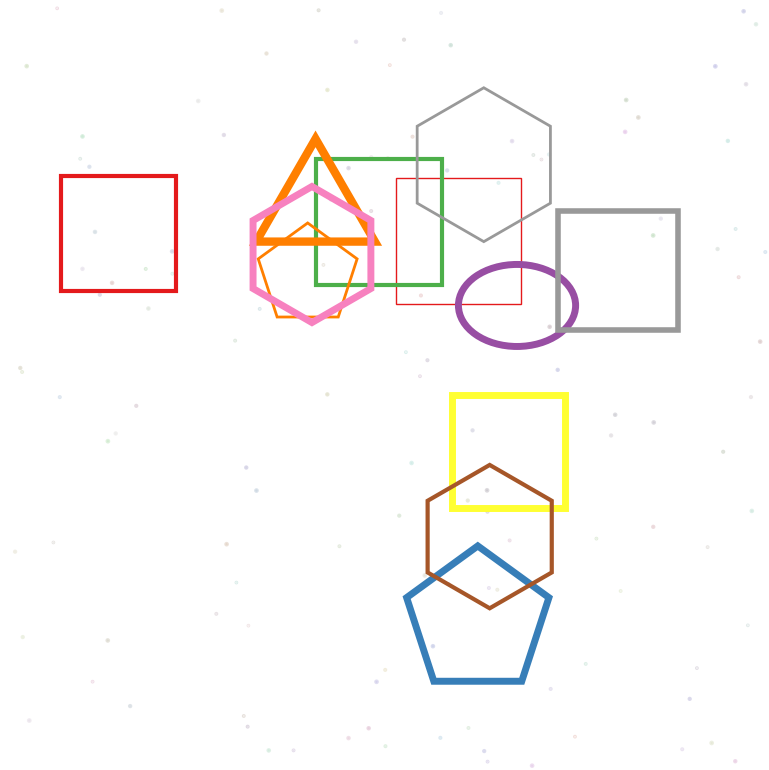[{"shape": "square", "thickness": 0.5, "radius": 0.41, "center": [0.595, 0.687]}, {"shape": "square", "thickness": 1.5, "radius": 0.37, "center": [0.154, 0.697]}, {"shape": "pentagon", "thickness": 2.5, "radius": 0.49, "center": [0.62, 0.194]}, {"shape": "square", "thickness": 1.5, "radius": 0.41, "center": [0.492, 0.712]}, {"shape": "oval", "thickness": 2.5, "radius": 0.38, "center": [0.671, 0.603]}, {"shape": "triangle", "thickness": 3, "radius": 0.44, "center": [0.41, 0.731]}, {"shape": "pentagon", "thickness": 1, "radius": 0.34, "center": [0.4, 0.643]}, {"shape": "square", "thickness": 2.5, "radius": 0.36, "center": [0.66, 0.414]}, {"shape": "hexagon", "thickness": 1.5, "radius": 0.47, "center": [0.636, 0.303]}, {"shape": "hexagon", "thickness": 2.5, "radius": 0.44, "center": [0.405, 0.669]}, {"shape": "hexagon", "thickness": 1, "radius": 0.5, "center": [0.628, 0.786]}, {"shape": "square", "thickness": 2, "radius": 0.39, "center": [0.803, 0.649]}]